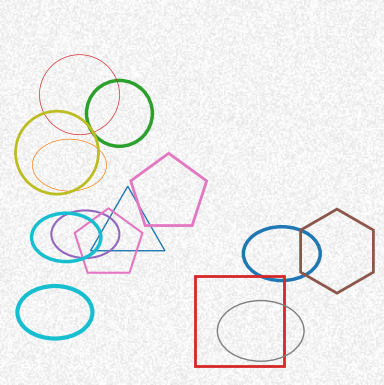[{"shape": "triangle", "thickness": 1, "radius": 0.56, "center": [0.332, 0.405]}, {"shape": "oval", "thickness": 2.5, "radius": 0.5, "center": [0.732, 0.341]}, {"shape": "oval", "thickness": 0.5, "radius": 0.48, "center": [0.18, 0.571]}, {"shape": "circle", "thickness": 2.5, "radius": 0.43, "center": [0.31, 0.706]}, {"shape": "square", "thickness": 2, "radius": 0.58, "center": [0.622, 0.166]}, {"shape": "circle", "thickness": 0.5, "radius": 0.52, "center": [0.206, 0.754]}, {"shape": "oval", "thickness": 1.5, "radius": 0.44, "center": [0.222, 0.392]}, {"shape": "hexagon", "thickness": 2, "radius": 0.55, "center": [0.875, 0.348]}, {"shape": "pentagon", "thickness": 2, "radius": 0.52, "center": [0.438, 0.498]}, {"shape": "pentagon", "thickness": 1.5, "radius": 0.46, "center": [0.282, 0.366]}, {"shape": "oval", "thickness": 1, "radius": 0.56, "center": [0.677, 0.141]}, {"shape": "circle", "thickness": 2, "radius": 0.54, "center": [0.148, 0.603]}, {"shape": "oval", "thickness": 2.5, "radius": 0.45, "center": [0.172, 0.383]}, {"shape": "oval", "thickness": 3, "radius": 0.49, "center": [0.143, 0.189]}]